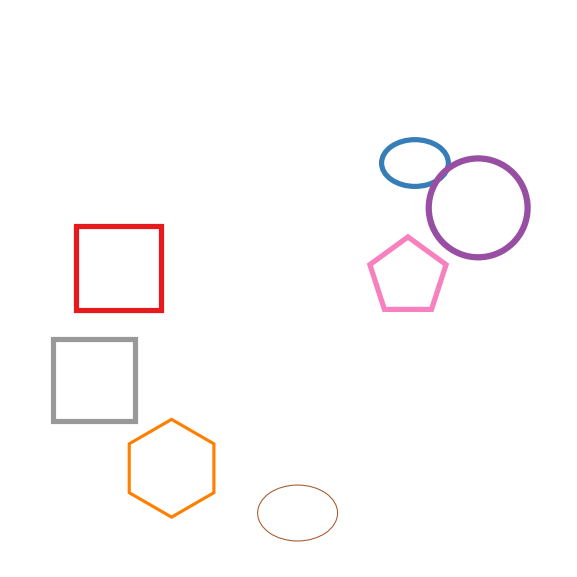[{"shape": "square", "thickness": 2.5, "radius": 0.37, "center": [0.205, 0.535]}, {"shape": "oval", "thickness": 2.5, "radius": 0.29, "center": [0.719, 0.717]}, {"shape": "circle", "thickness": 3, "radius": 0.43, "center": [0.828, 0.639]}, {"shape": "hexagon", "thickness": 1.5, "radius": 0.42, "center": [0.297, 0.188]}, {"shape": "oval", "thickness": 0.5, "radius": 0.35, "center": [0.515, 0.111]}, {"shape": "pentagon", "thickness": 2.5, "radius": 0.35, "center": [0.706, 0.519]}, {"shape": "square", "thickness": 2.5, "radius": 0.35, "center": [0.162, 0.341]}]